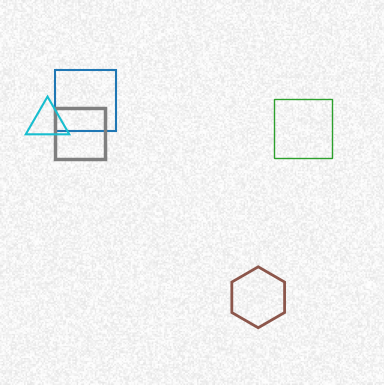[{"shape": "square", "thickness": 1.5, "radius": 0.39, "center": [0.222, 0.74]}, {"shape": "square", "thickness": 1, "radius": 0.38, "center": [0.788, 0.666]}, {"shape": "hexagon", "thickness": 2, "radius": 0.4, "center": [0.671, 0.228]}, {"shape": "square", "thickness": 2.5, "radius": 0.33, "center": [0.208, 0.654]}, {"shape": "triangle", "thickness": 1.5, "radius": 0.33, "center": [0.123, 0.684]}]